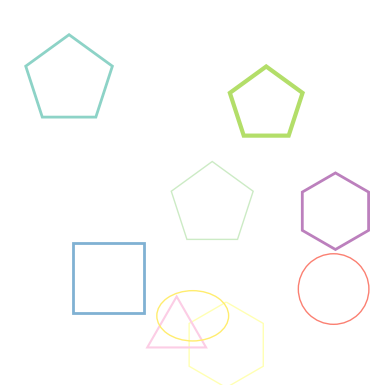[{"shape": "pentagon", "thickness": 2, "radius": 0.59, "center": [0.179, 0.792]}, {"shape": "hexagon", "thickness": 1, "radius": 0.56, "center": [0.588, 0.104]}, {"shape": "circle", "thickness": 1, "radius": 0.46, "center": [0.867, 0.249]}, {"shape": "square", "thickness": 2, "radius": 0.46, "center": [0.282, 0.277]}, {"shape": "pentagon", "thickness": 3, "radius": 0.5, "center": [0.691, 0.728]}, {"shape": "triangle", "thickness": 1.5, "radius": 0.44, "center": [0.459, 0.142]}, {"shape": "hexagon", "thickness": 2, "radius": 0.5, "center": [0.871, 0.451]}, {"shape": "pentagon", "thickness": 1, "radius": 0.56, "center": [0.551, 0.469]}, {"shape": "oval", "thickness": 1, "radius": 0.47, "center": [0.501, 0.18]}]